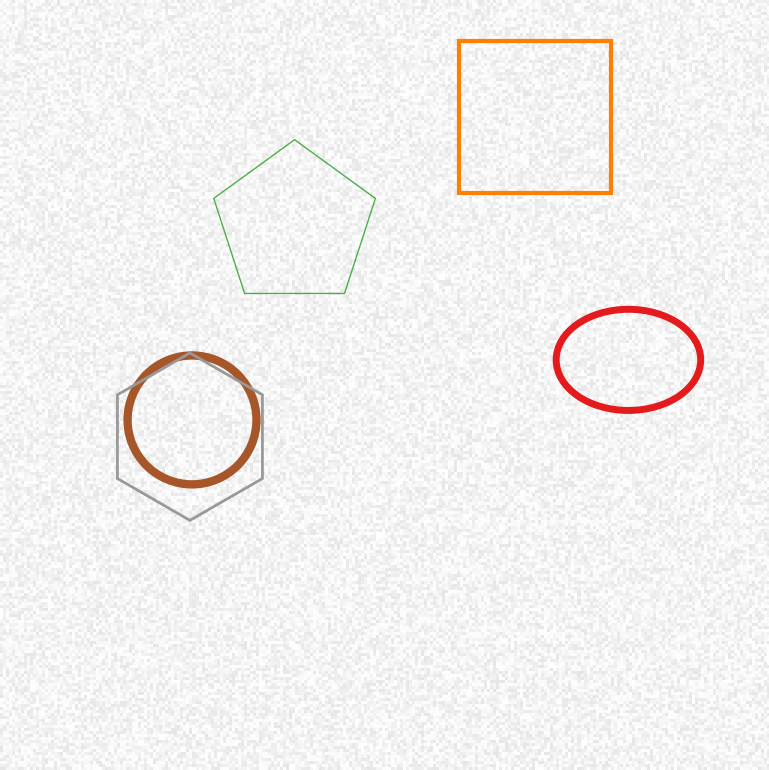[{"shape": "oval", "thickness": 2.5, "radius": 0.47, "center": [0.816, 0.533]}, {"shape": "pentagon", "thickness": 0.5, "radius": 0.55, "center": [0.383, 0.708]}, {"shape": "square", "thickness": 1.5, "radius": 0.49, "center": [0.694, 0.848]}, {"shape": "circle", "thickness": 3, "radius": 0.42, "center": [0.249, 0.455]}, {"shape": "hexagon", "thickness": 1, "radius": 0.54, "center": [0.247, 0.433]}]